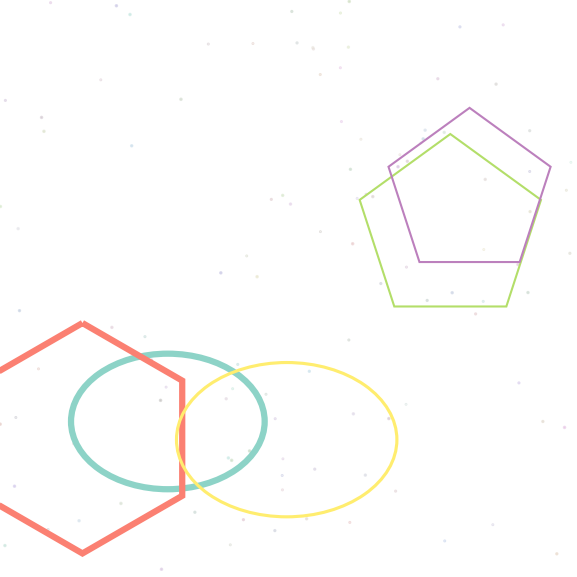[{"shape": "oval", "thickness": 3, "radius": 0.84, "center": [0.291, 0.269]}, {"shape": "hexagon", "thickness": 3, "radius": 1.0, "center": [0.143, 0.24]}, {"shape": "pentagon", "thickness": 1, "radius": 0.83, "center": [0.78, 0.602]}, {"shape": "pentagon", "thickness": 1, "radius": 0.74, "center": [0.813, 0.665]}, {"shape": "oval", "thickness": 1.5, "radius": 0.95, "center": [0.496, 0.238]}]